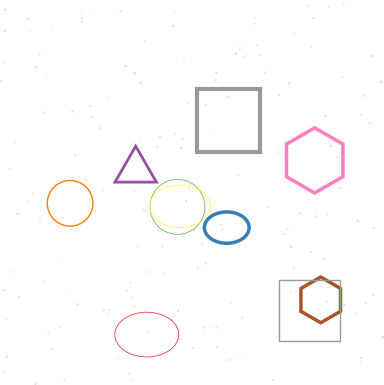[{"shape": "oval", "thickness": 0.5, "radius": 0.42, "center": [0.381, 0.131]}, {"shape": "oval", "thickness": 2.5, "radius": 0.29, "center": [0.589, 0.409]}, {"shape": "circle", "thickness": 0.5, "radius": 0.36, "center": [0.461, 0.463]}, {"shape": "triangle", "thickness": 2, "radius": 0.31, "center": [0.352, 0.558]}, {"shape": "circle", "thickness": 1, "radius": 0.3, "center": [0.182, 0.472]}, {"shape": "oval", "thickness": 0.5, "radius": 0.39, "center": [0.467, 0.464]}, {"shape": "hexagon", "thickness": 2.5, "radius": 0.3, "center": [0.833, 0.221]}, {"shape": "hexagon", "thickness": 2.5, "radius": 0.42, "center": [0.817, 0.583]}, {"shape": "square", "thickness": 3, "radius": 0.41, "center": [0.595, 0.686]}, {"shape": "square", "thickness": 1, "radius": 0.4, "center": [0.805, 0.193]}]